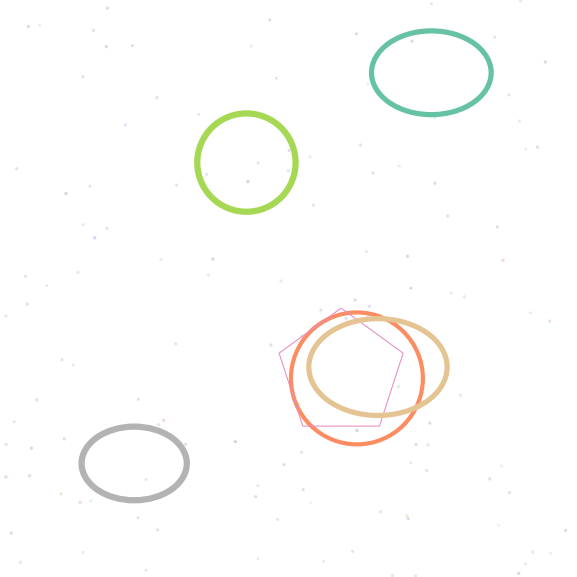[{"shape": "oval", "thickness": 2.5, "radius": 0.52, "center": [0.747, 0.873]}, {"shape": "circle", "thickness": 2, "radius": 0.57, "center": [0.618, 0.344]}, {"shape": "pentagon", "thickness": 0.5, "radius": 0.56, "center": [0.591, 0.353]}, {"shape": "circle", "thickness": 3, "radius": 0.43, "center": [0.427, 0.718]}, {"shape": "oval", "thickness": 2.5, "radius": 0.6, "center": [0.655, 0.364]}, {"shape": "oval", "thickness": 3, "radius": 0.46, "center": [0.232, 0.197]}]